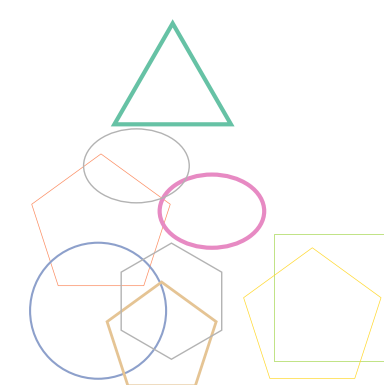[{"shape": "triangle", "thickness": 3, "radius": 0.87, "center": [0.448, 0.765]}, {"shape": "pentagon", "thickness": 0.5, "radius": 0.95, "center": [0.262, 0.411]}, {"shape": "circle", "thickness": 1.5, "radius": 0.88, "center": [0.255, 0.193]}, {"shape": "oval", "thickness": 3, "radius": 0.68, "center": [0.55, 0.452]}, {"shape": "square", "thickness": 0.5, "radius": 0.82, "center": [0.876, 0.227]}, {"shape": "pentagon", "thickness": 0.5, "radius": 0.94, "center": [0.811, 0.169]}, {"shape": "pentagon", "thickness": 2, "radius": 0.74, "center": [0.42, 0.118]}, {"shape": "hexagon", "thickness": 1, "radius": 0.75, "center": [0.445, 0.218]}, {"shape": "oval", "thickness": 1, "radius": 0.69, "center": [0.354, 0.569]}]